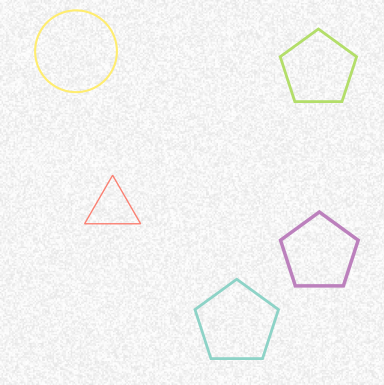[{"shape": "pentagon", "thickness": 2, "radius": 0.57, "center": [0.615, 0.161]}, {"shape": "triangle", "thickness": 1, "radius": 0.42, "center": [0.293, 0.461]}, {"shape": "pentagon", "thickness": 2, "radius": 0.52, "center": [0.827, 0.82]}, {"shape": "pentagon", "thickness": 2.5, "radius": 0.53, "center": [0.829, 0.343]}, {"shape": "circle", "thickness": 1.5, "radius": 0.53, "center": [0.197, 0.867]}]